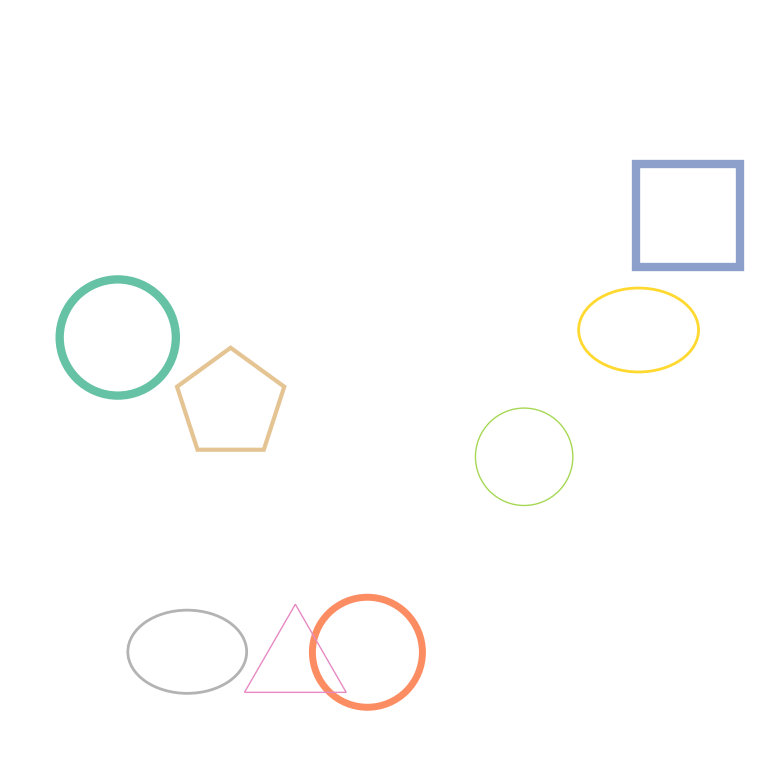[{"shape": "circle", "thickness": 3, "radius": 0.38, "center": [0.153, 0.562]}, {"shape": "circle", "thickness": 2.5, "radius": 0.36, "center": [0.477, 0.153]}, {"shape": "square", "thickness": 3, "radius": 0.34, "center": [0.894, 0.72]}, {"shape": "triangle", "thickness": 0.5, "radius": 0.38, "center": [0.384, 0.139]}, {"shape": "circle", "thickness": 0.5, "radius": 0.32, "center": [0.681, 0.407]}, {"shape": "oval", "thickness": 1, "radius": 0.39, "center": [0.829, 0.571]}, {"shape": "pentagon", "thickness": 1.5, "radius": 0.37, "center": [0.3, 0.475]}, {"shape": "oval", "thickness": 1, "radius": 0.39, "center": [0.243, 0.154]}]